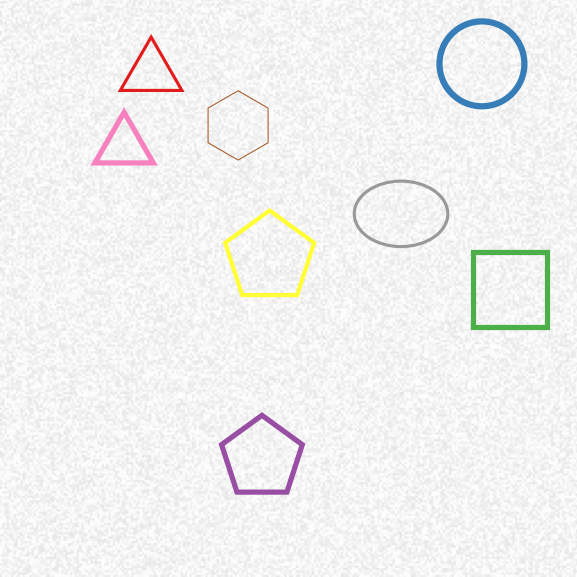[{"shape": "triangle", "thickness": 1.5, "radius": 0.31, "center": [0.262, 0.873]}, {"shape": "circle", "thickness": 3, "radius": 0.37, "center": [0.835, 0.889]}, {"shape": "square", "thickness": 2.5, "radius": 0.32, "center": [0.883, 0.498]}, {"shape": "pentagon", "thickness": 2.5, "radius": 0.37, "center": [0.454, 0.206]}, {"shape": "pentagon", "thickness": 2, "radius": 0.4, "center": [0.467, 0.554]}, {"shape": "hexagon", "thickness": 0.5, "radius": 0.3, "center": [0.412, 0.782]}, {"shape": "triangle", "thickness": 2.5, "radius": 0.29, "center": [0.215, 0.746]}, {"shape": "oval", "thickness": 1.5, "radius": 0.4, "center": [0.694, 0.629]}]